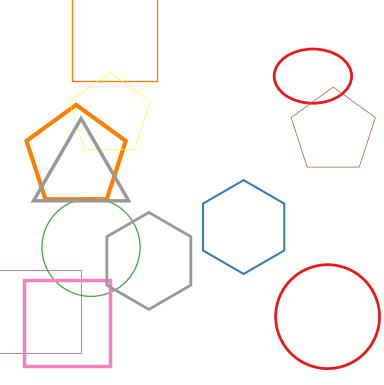[{"shape": "circle", "thickness": 2, "radius": 0.67, "center": [0.851, 0.178]}, {"shape": "oval", "thickness": 2, "radius": 0.5, "center": [0.813, 0.802]}, {"shape": "hexagon", "thickness": 1.5, "radius": 0.61, "center": [0.633, 0.41]}, {"shape": "circle", "thickness": 1, "radius": 0.64, "center": [0.236, 0.358]}, {"shape": "square", "thickness": 0.5, "radius": 0.54, "center": [0.103, 0.191]}, {"shape": "pentagon", "thickness": 3, "radius": 0.68, "center": [0.198, 0.592]}, {"shape": "square", "thickness": 1, "radius": 0.55, "center": [0.296, 0.9]}, {"shape": "pentagon", "thickness": 0.5, "radius": 0.55, "center": [0.284, 0.702]}, {"shape": "pentagon", "thickness": 0.5, "radius": 0.57, "center": [0.866, 0.659]}, {"shape": "square", "thickness": 2.5, "radius": 0.56, "center": [0.175, 0.162]}, {"shape": "hexagon", "thickness": 2, "radius": 0.63, "center": [0.387, 0.322]}, {"shape": "triangle", "thickness": 2.5, "radius": 0.71, "center": [0.211, 0.55]}]